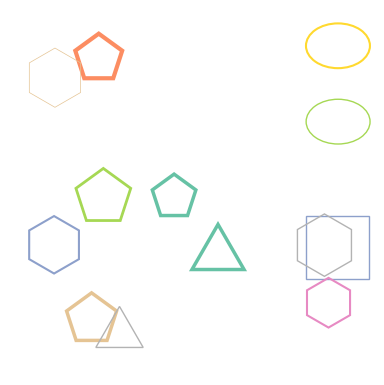[{"shape": "triangle", "thickness": 2.5, "radius": 0.39, "center": [0.566, 0.339]}, {"shape": "pentagon", "thickness": 2.5, "radius": 0.3, "center": [0.452, 0.488]}, {"shape": "pentagon", "thickness": 3, "radius": 0.32, "center": [0.256, 0.849]}, {"shape": "square", "thickness": 1, "radius": 0.41, "center": [0.878, 0.357]}, {"shape": "hexagon", "thickness": 1.5, "radius": 0.37, "center": [0.14, 0.364]}, {"shape": "hexagon", "thickness": 1.5, "radius": 0.32, "center": [0.853, 0.214]}, {"shape": "oval", "thickness": 1, "radius": 0.42, "center": [0.878, 0.684]}, {"shape": "pentagon", "thickness": 2, "radius": 0.37, "center": [0.268, 0.488]}, {"shape": "oval", "thickness": 1.5, "radius": 0.42, "center": [0.878, 0.881]}, {"shape": "pentagon", "thickness": 2.5, "radius": 0.34, "center": [0.238, 0.171]}, {"shape": "hexagon", "thickness": 0.5, "radius": 0.38, "center": [0.143, 0.798]}, {"shape": "triangle", "thickness": 1, "radius": 0.35, "center": [0.31, 0.133]}, {"shape": "hexagon", "thickness": 1, "radius": 0.41, "center": [0.843, 0.363]}]